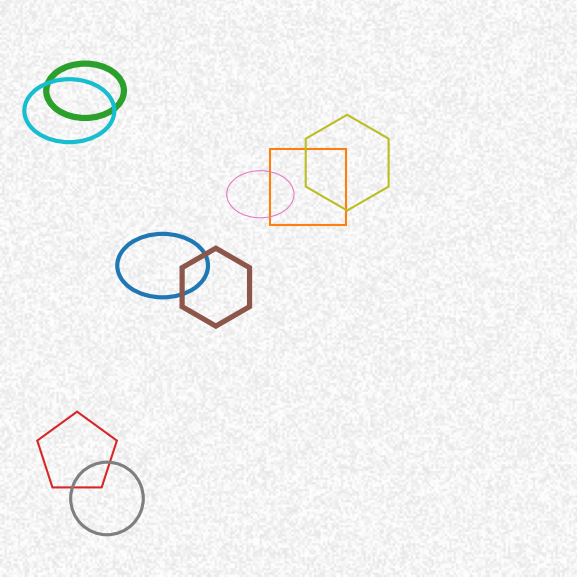[{"shape": "oval", "thickness": 2, "radius": 0.39, "center": [0.282, 0.539]}, {"shape": "square", "thickness": 1, "radius": 0.33, "center": [0.533, 0.676]}, {"shape": "oval", "thickness": 3, "radius": 0.34, "center": [0.147, 0.842]}, {"shape": "pentagon", "thickness": 1, "radius": 0.36, "center": [0.133, 0.214]}, {"shape": "hexagon", "thickness": 2.5, "radius": 0.34, "center": [0.374, 0.502]}, {"shape": "oval", "thickness": 0.5, "radius": 0.29, "center": [0.451, 0.663]}, {"shape": "circle", "thickness": 1.5, "radius": 0.31, "center": [0.185, 0.136]}, {"shape": "hexagon", "thickness": 1, "radius": 0.41, "center": [0.601, 0.718]}, {"shape": "oval", "thickness": 2, "radius": 0.39, "center": [0.12, 0.807]}]